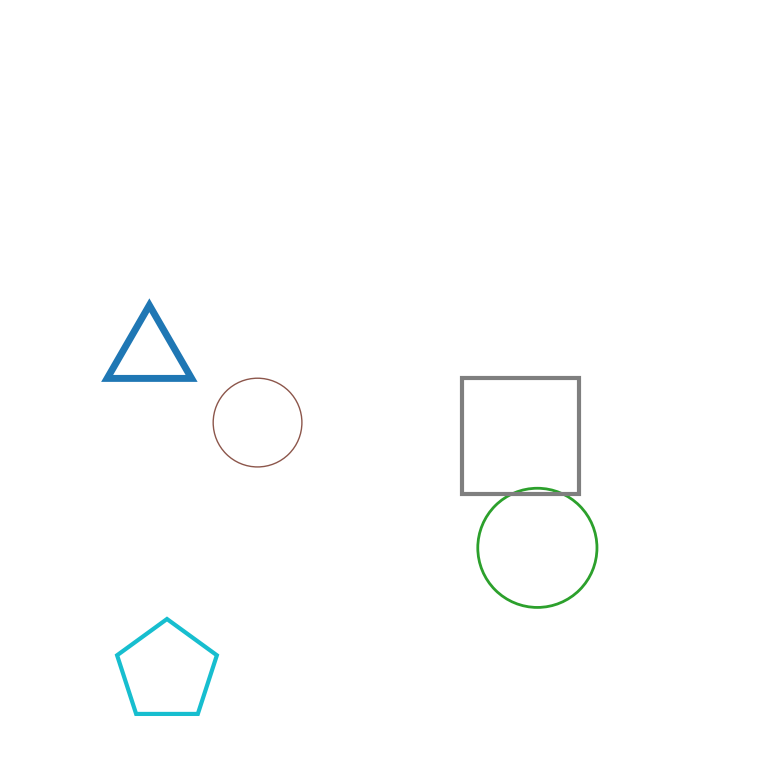[{"shape": "triangle", "thickness": 2.5, "radius": 0.32, "center": [0.194, 0.54]}, {"shape": "circle", "thickness": 1, "radius": 0.39, "center": [0.698, 0.289]}, {"shape": "circle", "thickness": 0.5, "radius": 0.29, "center": [0.334, 0.451]}, {"shape": "square", "thickness": 1.5, "radius": 0.38, "center": [0.676, 0.434]}, {"shape": "pentagon", "thickness": 1.5, "radius": 0.34, "center": [0.217, 0.128]}]